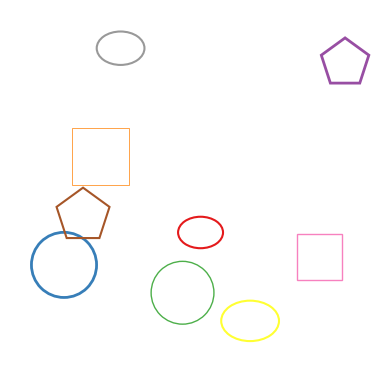[{"shape": "oval", "thickness": 1.5, "radius": 0.29, "center": [0.521, 0.396]}, {"shape": "circle", "thickness": 2, "radius": 0.42, "center": [0.166, 0.312]}, {"shape": "circle", "thickness": 1, "radius": 0.41, "center": [0.474, 0.24]}, {"shape": "pentagon", "thickness": 2, "radius": 0.32, "center": [0.896, 0.837]}, {"shape": "square", "thickness": 0.5, "radius": 0.37, "center": [0.261, 0.593]}, {"shape": "oval", "thickness": 1.5, "radius": 0.38, "center": [0.65, 0.167]}, {"shape": "pentagon", "thickness": 1.5, "radius": 0.36, "center": [0.216, 0.44]}, {"shape": "square", "thickness": 1, "radius": 0.3, "center": [0.83, 0.333]}, {"shape": "oval", "thickness": 1.5, "radius": 0.31, "center": [0.313, 0.875]}]